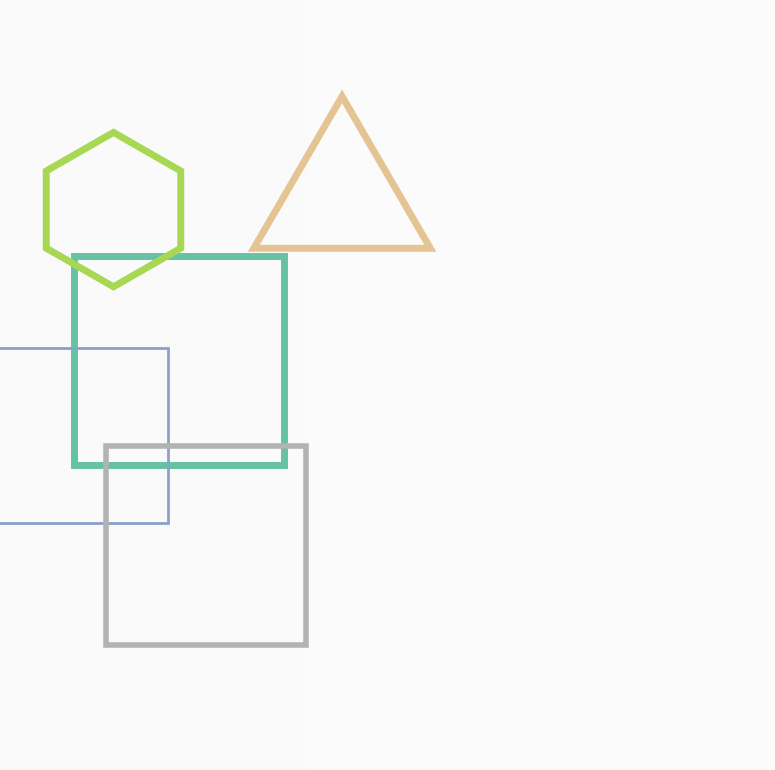[{"shape": "square", "thickness": 2.5, "radius": 0.68, "center": [0.231, 0.532]}, {"shape": "square", "thickness": 1, "radius": 0.57, "center": [0.104, 0.434]}, {"shape": "hexagon", "thickness": 2.5, "radius": 0.5, "center": [0.146, 0.728]}, {"shape": "triangle", "thickness": 2.5, "radius": 0.66, "center": [0.441, 0.743]}, {"shape": "square", "thickness": 2, "radius": 0.65, "center": [0.266, 0.291]}]